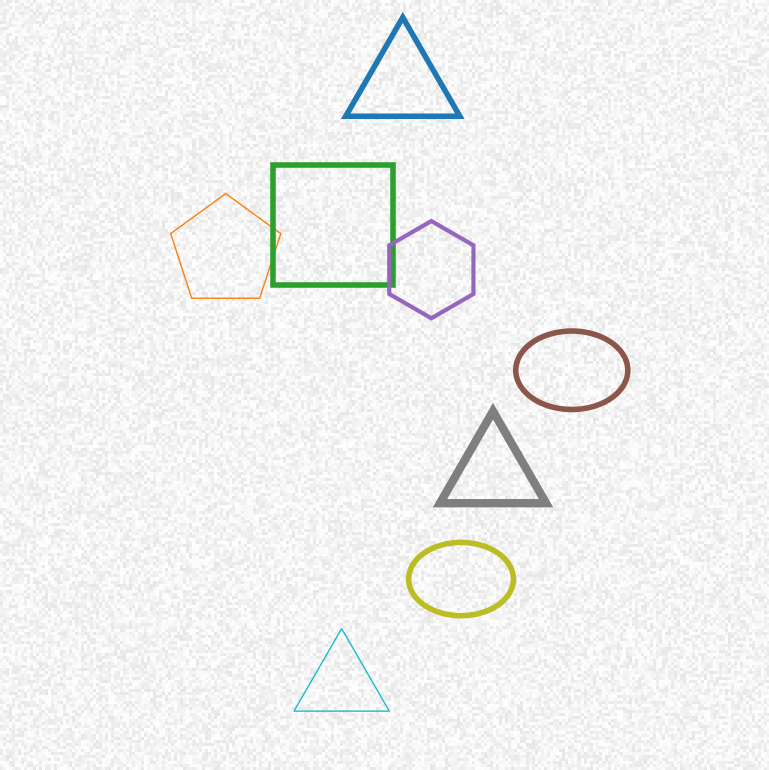[{"shape": "triangle", "thickness": 2, "radius": 0.43, "center": [0.523, 0.892]}, {"shape": "pentagon", "thickness": 0.5, "radius": 0.38, "center": [0.293, 0.673]}, {"shape": "square", "thickness": 2, "radius": 0.39, "center": [0.432, 0.707]}, {"shape": "hexagon", "thickness": 1.5, "radius": 0.32, "center": [0.56, 0.65]}, {"shape": "oval", "thickness": 2, "radius": 0.36, "center": [0.743, 0.519]}, {"shape": "triangle", "thickness": 3, "radius": 0.4, "center": [0.64, 0.386]}, {"shape": "oval", "thickness": 2, "radius": 0.34, "center": [0.599, 0.248]}, {"shape": "triangle", "thickness": 0.5, "radius": 0.36, "center": [0.444, 0.112]}]